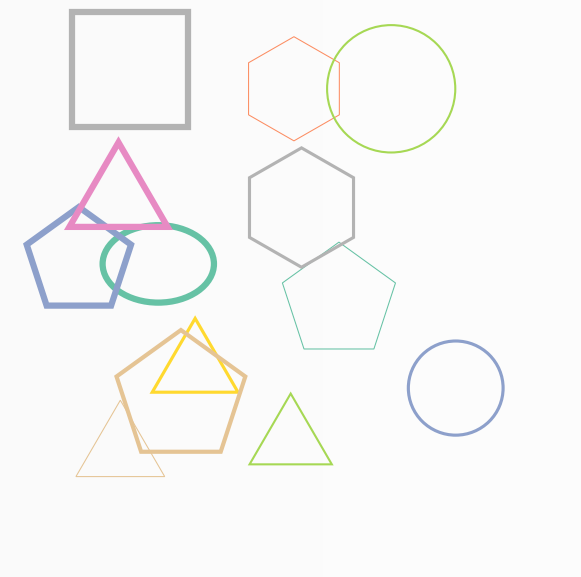[{"shape": "pentagon", "thickness": 0.5, "radius": 0.51, "center": [0.583, 0.478]}, {"shape": "oval", "thickness": 3, "radius": 0.48, "center": [0.272, 0.542]}, {"shape": "hexagon", "thickness": 0.5, "radius": 0.45, "center": [0.506, 0.845]}, {"shape": "pentagon", "thickness": 3, "radius": 0.47, "center": [0.136, 0.546]}, {"shape": "circle", "thickness": 1.5, "radius": 0.41, "center": [0.784, 0.327]}, {"shape": "triangle", "thickness": 3, "radius": 0.49, "center": [0.204, 0.655]}, {"shape": "circle", "thickness": 1, "radius": 0.55, "center": [0.673, 0.845]}, {"shape": "triangle", "thickness": 1, "radius": 0.41, "center": [0.5, 0.236]}, {"shape": "triangle", "thickness": 1.5, "radius": 0.43, "center": [0.336, 0.363]}, {"shape": "pentagon", "thickness": 2, "radius": 0.58, "center": [0.311, 0.311]}, {"shape": "triangle", "thickness": 0.5, "radius": 0.44, "center": [0.207, 0.218]}, {"shape": "square", "thickness": 3, "radius": 0.5, "center": [0.224, 0.878]}, {"shape": "hexagon", "thickness": 1.5, "radius": 0.52, "center": [0.519, 0.64]}]